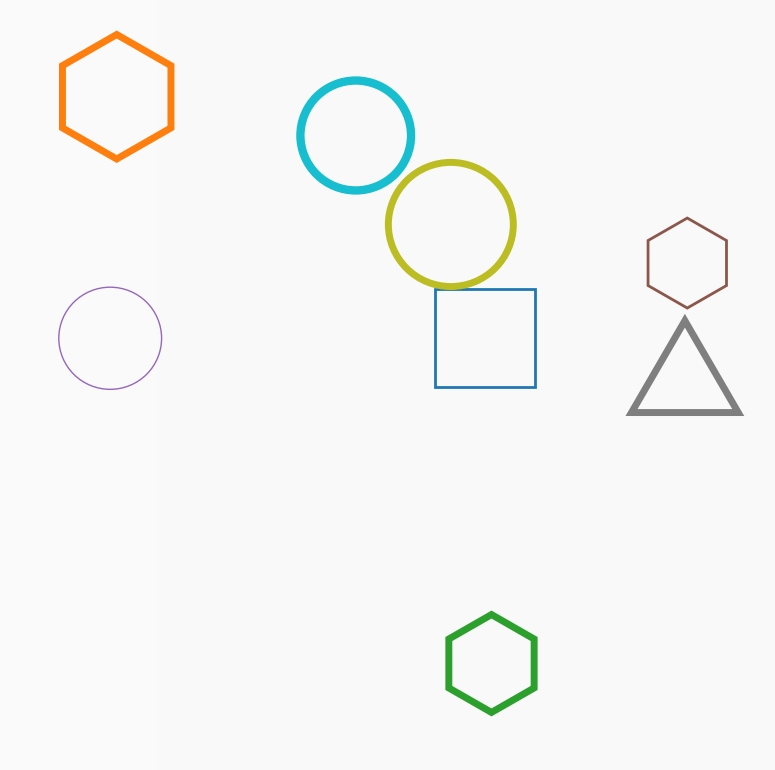[{"shape": "square", "thickness": 1, "radius": 0.32, "center": [0.626, 0.561]}, {"shape": "hexagon", "thickness": 2.5, "radius": 0.4, "center": [0.151, 0.874]}, {"shape": "hexagon", "thickness": 2.5, "radius": 0.32, "center": [0.634, 0.138]}, {"shape": "circle", "thickness": 0.5, "radius": 0.33, "center": [0.142, 0.561]}, {"shape": "hexagon", "thickness": 1, "radius": 0.29, "center": [0.887, 0.658]}, {"shape": "triangle", "thickness": 2.5, "radius": 0.4, "center": [0.884, 0.504]}, {"shape": "circle", "thickness": 2.5, "radius": 0.4, "center": [0.582, 0.708]}, {"shape": "circle", "thickness": 3, "radius": 0.36, "center": [0.459, 0.824]}]